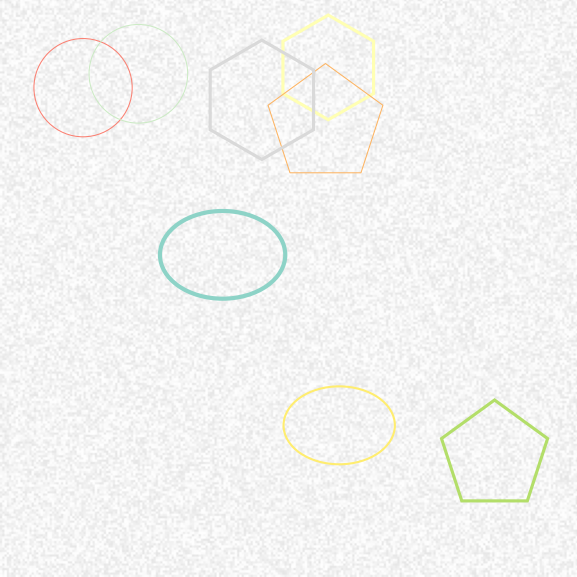[{"shape": "oval", "thickness": 2, "radius": 0.54, "center": [0.385, 0.558]}, {"shape": "hexagon", "thickness": 1.5, "radius": 0.45, "center": [0.568, 0.882]}, {"shape": "circle", "thickness": 0.5, "radius": 0.43, "center": [0.144, 0.847]}, {"shape": "pentagon", "thickness": 0.5, "radius": 0.52, "center": [0.564, 0.785]}, {"shape": "pentagon", "thickness": 1.5, "radius": 0.48, "center": [0.856, 0.21]}, {"shape": "hexagon", "thickness": 1.5, "radius": 0.52, "center": [0.453, 0.826]}, {"shape": "circle", "thickness": 0.5, "radius": 0.43, "center": [0.24, 0.871]}, {"shape": "oval", "thickness": 1, "radius": 0.48, "center": [0.587, 0.263]}]